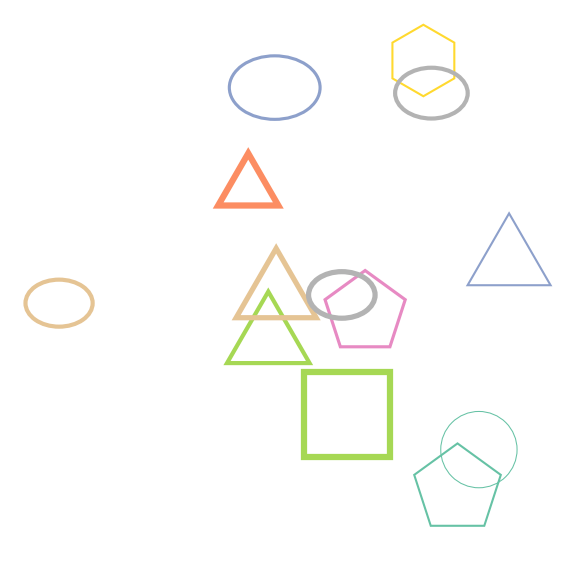[{"shape": "pentagon", "thickness": 1, "radius": 0.39, "center": [0.792, 0.152]}, {"shape": "circle", "thickness": 0.5, "radius": 0.33, "center": [0.829, 0.221]}, {"shape": "triangle", "thickness": 3, "radius": 0.3, "center": [0.43, 0.673]}, {"shape": "triangle", "thickness": 1, "radius": 0.41, "center": [0.882, 0.547]}, {"shape": "oval", "thickness": 1.5, "radius": 0.39, "center": [0.476, 0.847]}, {"shape": "pentagon", "thickness": 1.5, "radius": 0.37, "center": [0.632, 0.458]}, {"shape": "square", "thickness": 3, "radius": 0.37, "center": [0.6, 0.281]}, {"shape": "triangle", "thickness": 2, "radius": 0.41, "center": [0.465, 0.412]}, {"shape": "hexagon", "thickness": 1, "radius": 0.31, "center": [0.733, 0.894]}, {"shape": "oval", "thickness": 2, "radius": 0.29, "center": [0.102, 0.474]}, {"shape": "triangle", "thickness": 2.5, "radius": 0.4, "center": [0.478, 0.489]}, {"shape": "oval", "thickness": 2.5, "radius": 0.29, "center": [0.592, 0.488]}, {"shape": "oval", "thickness": 2, "radius": 0.31, "center": [0.747, 0.838]}]